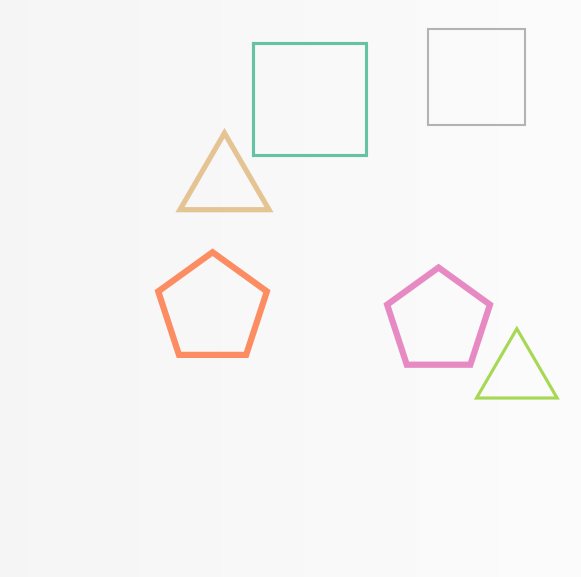[{"shape": "square", "thickness": 1.5, "radius": 0.48, "center": [0.533, 0.828]}, {"shape": "pentagon", "thickness": 3, "radius": 0.49, "center": [0.366, 0.464]}, {"shape": "pentagon", "thickness": 3, "radius": 0.47, "center": [0.755, 0.443]}, {"shape": "triangle", "thickness": 1.5, "radius": 0.4, "center": [0.889, 0.35]}, {"shape": "triangle", "thickness": 2.5, "radius": 0.44, "center": [0.386, 0.68]}, {"shape": "square", "thickness": 1, "radius": 0.41, "center": [0.82, 0.866]}]